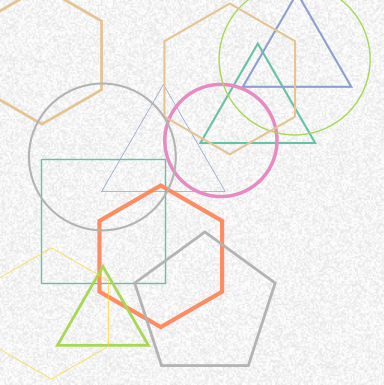[{"shape": "square", "thickness": 1, "radius": 0.8, "center": [0.267, 0.426]}, {"shape": "triangle", "thickness": 1.5, "radius": 0.86, "center": [0.67, 0.715]}, {"shape": "hexagon", "thickness": 3, "radius": 0.92, "center": [0.418, 0.334]}, {"shape": "triangle", "thickness": 0.5, "radius": 0.93, "center": [0.425, 0.595]}, {"shape": "triangle", "thickness": 1.5, "radius": 0.81, "center": [0.772, 0.856]}, {"shape": "circle", "thickness": 2.5, "radius": 0.73, "center": [0.574, 0.635]}, {"shape": "triangle", "thickness": 2, "radius": 0.68, "center": [0.267, 0.171]}, {"shape": "circle", "thickness": 1, "radius": 0.98, "center": [0.765, 0.846]}, {"shape": "hexagon", "thickness": 0.5, "radius": 0.85, "center": [0.134, 0.186]}, {"shape": "hexagon", "thickness": 2, "radius": 0.89, "center": [0.109, 0.856]}, {"shape": "hexagon", "thickness": 1.5, "radius": 0.98, "center": [0.597, 0.795]}, {"shape": "pentagon", "thickness": 2, "radius": 0.96, "center": [0.532, 0.206]}, {"shape": "circle", "thickness": 1.5, "radius": 0.95, "center": [0.266, 0.592]}]